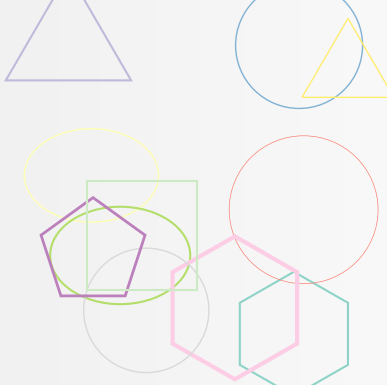[{"shape": "hexagon", "thickness": 1.5, "radius": 0.81, "center": [0.758, 0.133]}, {"shape": "oval", "thickness": 1, "radius": 0.87, "center": [0.236, 0.544]}, {"shape": "triangle", "thickness": 1.5, "radius": 0.93, "center": [0.177, 0.885]}, {"shape": "circle", "thickness": 0.5, "radius": 0.96, "center": [0.784, 0.455]}, {"shape": "circle", "thickness": 1, "radius": 0.82, "center": [0.772, 0.882]}, {"shape": "oval", "thickness": 1.5, "radius": 0.9, "center": [0.31, 0.336]}, {"shape": "hexagon", "thickness": 3, "radius": 0.93, "center": [0.606, 0.2]}, {"shape": "circle", "thickness": 1, "radius": 0.81, "center": [0.378, 0.194]}, {"shape": "pentagon", "thickness": 2, "radius": 0.71, "center": [0.24, 0.346]}, {"shape": "square", "thickness": 1.5, "radius": 0.71, "center": [0.366, 0.388]}, {"shape": "triangle", "thickness": 1, "radius": 0.68, "center": [0.898, 0.816]}]